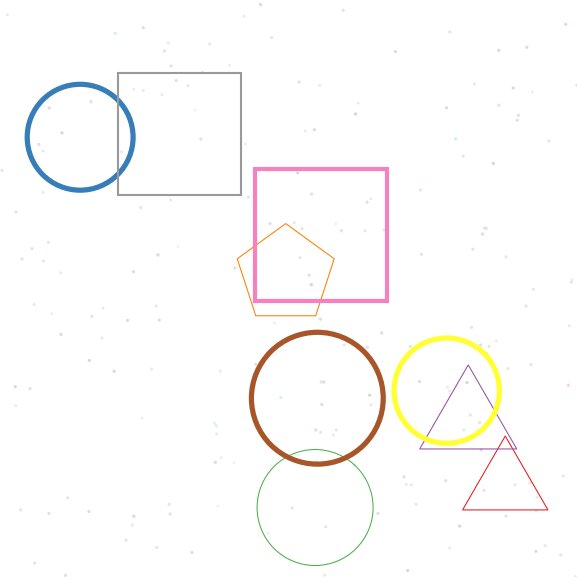[{"shape": "triangle", "thickness": 0.5, "radius": 0.43, "center": [0.875, 0.159]}, {"shape": "circle", "thickness": 2.5, "radius": 0.46, "center": [0.139, 0.761]}, {"shape": "circle", "thickness": 0.5, "radius": 0.5, "center": [0.546, 0.12]}, {"shape": "triangle", "thickness": 0.5, "radius": 0.49, "center": [0.811, 0.27]}, {"shape": "pentagon", "thickness": 0.5, "radius": 0.44, "center": [0.495, 0.524]}, {"shape": "circle", "thickness": 2.5, "radius": 0.46, "center": [0.774, 0.323]}, {"shape": "circle", "thickness": 2.5, "radius": 0.57, "center": [0.549, 0.31]}, {"shape": "square", "thickness": 2, "radius": 0.57, "center": [0.556, 0.592]}, {"shape": "square", "thickness": 1, "radius": 0.53, "center": [0.31, 0.767]}]